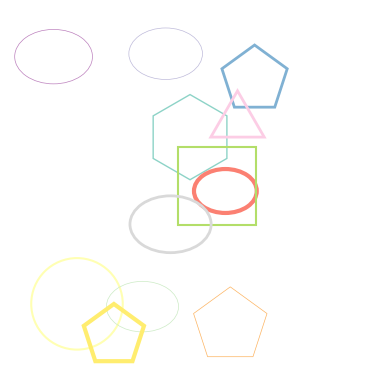[{"shape": "hexagon", "thickness": 1, "radius": 0.55, "center": [0.494, 0.644]}, {"shape": "circle", "thickness": 1.5, "radius": 0.59, "center": [0.2, 0.211]}, {"shape": "oval", "thickness": 0.5, "radius": 0.48, "center": [0.43, 0.86]}, {"shape": "oval", "thickness": 3, "radius": 0.41, "center": [0.585, 0.504]}, {"shape": "pentagon", "thickness": 2, "radius": 0.45, "center": [0.661, 0.794]}, {"shape": "pentagon", "thickness": 0.5, "radius": 0.5, "center": [0.598, 0.155]}, {"shape": "square", "thickness": 1.5, "radius": 0.51, "center": [0.563, 0.516]}, {"shape": "triangle", "thickness": 2, "radius": 0.4, "center": [0.617, 0.684]}, {"shape": "oval", "thickness": 2, "radius": 0.53, "center": [0.443, 0.418]}, {"shape": "oval", "thickness": 0.5, "radius": 0.5, "center": [0.139, 0.853]}, {"shape": "oval", "thickness": 0.5, "radius": 0.47, "center": [0.37, 0.204]}, {"shape": "pentagon", "thickness": 3, "radius": 0.41, "center": [0.296, 0.128]}]